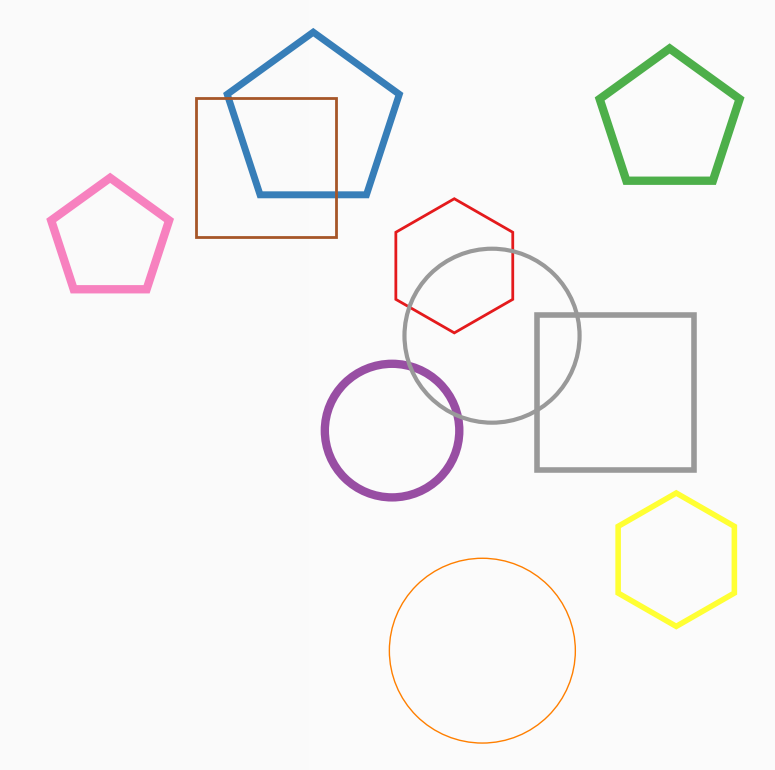[{"shape": "hexagon", "thickness": 1, "radius": 0.44, "center": [0.586, 0.655]}, {"shape": "pentagon", "thickness": 2.5, "radius": 0.58, "center": [0.404, 0.841]}, {"shape": "pentagon", "thickness": 3, "radius": 0.47, "center": [0.864, 0.842]}, {"shape": "circle", "thickness": 3, "radius": 0.43, "center": [0.506, 0.441]}, {"shape": "circle", "thickness": 0.5, "radius": 0.6, "center": [0.622, 0.155]}, {"shape": "hexagon", "thickness": 2, "radius": 0.43, "center": [0.873, 0.273]}, {"shape": "square", "thickness": 1, "radius": 0.45, "center": [0.343, 0.783]}, {"shape": "pentagon", "thickness": 3, "radius": 0.4, "center": [0.142, 0.689]}, {"shape": "circle", "thickness": 1.5, "radius": 0.56, "center": [0.635, 0.564]}, {"shape": "square", "thickness": 2, "radius": 0.5, "center": [0.794, 0.49]}]